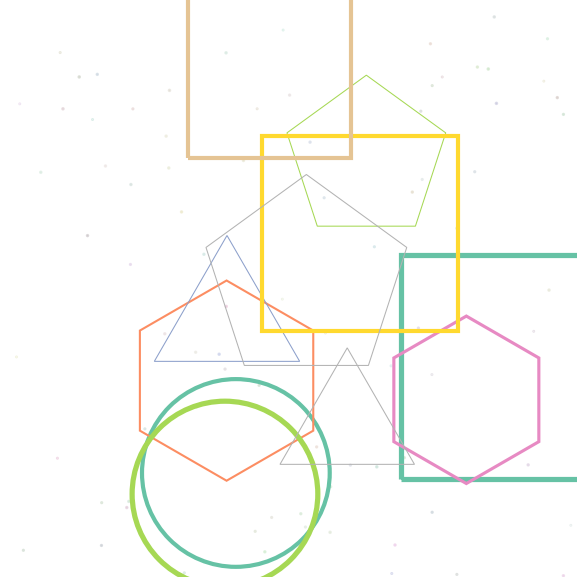[{"shape": "square", "thickness": 2.5, "radius": 0.97, "center": [0.889, 0.364]}, {"shape": "circle", "thickness": 2, "radius": 0.81, "center": [0.408, 0.18]}, {"shape": "hexagon", "thickness": 1, "radius": 0.87, "center": [0.392, 0.34]}, {"shape": "triangle", "thickness": 0.5, "radius": 0.73, "center": [0.393, 0.446]}, {"shape": "hexagon", "thickness": 1.5, "radius": 0.72, "center": [0.808, 0.307]}, {"shape": "circle", "thickness": 2.5, "radius": 0.8, "center": [0.39, 0.144]}, {"shape": "pentagon", "thickness": 0.5, "radius": 0.72, "center": [0.634, 0.724]}, {"shape": "square", "thickness": 2, "radius": 0.85, "center": [0.623, 0.595]}, {"shape": "square", "thickness": 2, "radius": 0.7, "center": [0.466, 0.866]}, {"shape": "pentagon", "thickness": 0.5, "radius": 0.91, "center": [0.531, 0.514]}, {"shape": "triangle", "thickness": 0.5, "radius": 0.67, "center": [0.601, 0.262]}]